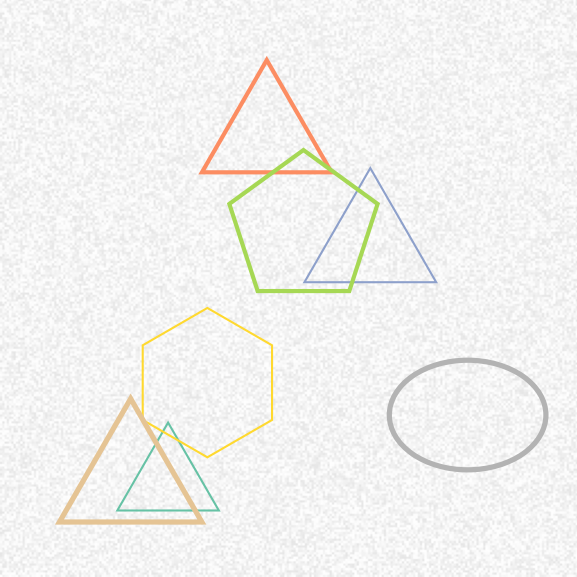[{"shape": "triangle", "thickness": 1, "radius": 0.51, "center": [0.291, 0.166]}, {"shape": "triangle", "thickness": 2, "radius": 0.65, "center": [0.462, 0.766]}, {"shape": "triangle", "thickness": 1, "radius": 0.66, "center": [0.641, 0.576]}, {"shape": "pentagon", "thickness": 2, "radius": 0.67, "center": [0.525, 0.604]}, {"shape": "hexagon", "thickness": 1, "radius": 0.65, "center": [0.359, 0.337]}, {"shape": "triangle", "thickness": 2.5, "radius": 0.71, "center": [0.226, 0.166]}, {"shape": "oval", "thickness": 2.5, "radius": 0.68, "center": [0.81, 0.28]}]